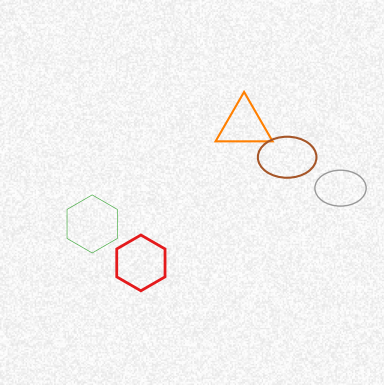[{"shape": "hexagon", "thickness": 2, "radius": 0.36, "center": [0.366, 0.317]}, {"shape": "hexagon", "thickness": 0.5, "radius": 0.38, "center": [0.239, 0.418]}, {"shape": "triangle", "thickness": 1.5, "radius": 0.43, "center": [0.634, 0.676]}, {"shape": "oval", "thickness": 1.5, "radius": 0.38, "center": [0.746, 0.592]}, {"shape": "oval", "thickness": 1, "radius": 0.33, "center": [0.884, 0.511]}]